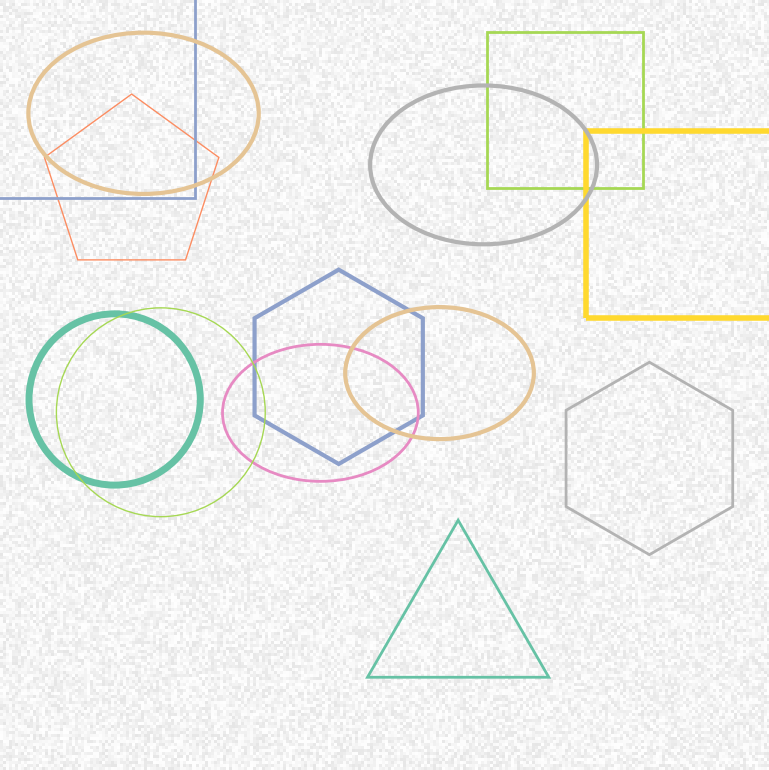[{"shape": "circle", "thickness": 2.5, "radius": 0.56, "center": [0.149, 0.481]}, {"shape": "triangle", "thickness": 1, "radius": 0.68, "center": [0.595, 0.188]}, {"shape": "pentagon", "thickness": 0.5, "radius": 0.6, "center": [0.171, 0.759]}, {"shape": "square", "thickness": 1, "radius": 0.73, "center": [0.107, 0.889]}, {"shape": "hexagon", "thickness": 1.5, "radius": 0.63, "center": [0.44, 0.524]}, {"shape": "oval", "thickness": 1, "radius": 0.64, "center": [0.416, 0.464]}, {"shape": "square", "thickness": 1, "radius": 0.51, "center": [0.733, 0.857]}, {"shape": "circle", "thickness": 0.5, "radius": 0.68, "center": [0.209, 0.465]}, {"shape": "square", "thickness": 2, "radius": 0.61, "center": [0.883, 0.709]}, {"shape": "oval", "thickness": 1.5, "radius": 0.75, "center": [0.186, 0.853]}, {"shape": "oval", "thickness": 1.5, "radius": 0.61, "center": [0.571, 0.515]}, {"shape": "hexagon", "thickness": 1, "radius": 0.62, "center": [0.843, 0.405]}, {"shape": "oval", "thickness": 1.5, "radius": 0.74, "center": [0.628, 0.786]}]